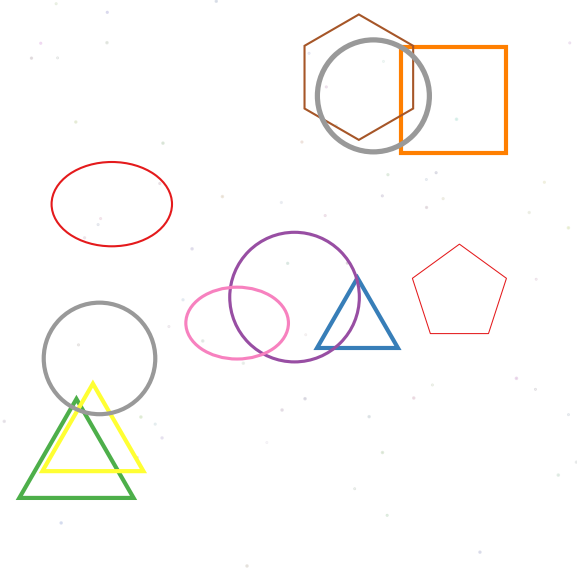[{"shape": "oval", "thickness": 1, "radius": 0.52, "center": [0.194, 0.646]}, {"shape": "pentagon", "thickness": 0.5, "radius": 0.43, "center": [0.796, 0.491]}, {"shape": "triangle", "thickness": 2, "radius": 0.4, "center": [0.619, 0.437]}, {"shape": "triangle", "thickness": 2, "radius": 0.57, "center": [0.132, 0.194]}, {"shape": "circle", "thickness": 1.5, "radius": 0.56, "center": [0.51, 0.485]}, {"shape": "square", "thickness": 2, "radius": 0.46, "center": [0.785, 0.826]}, {"shape": "triangle", "thickness": 2, "radius": 0.51, "center": [0.161, 0.234]}, {"shape": "hexagon", "thickness": 1, "radius": 0.54, "center": [0.621, 0.866]}, {"shape": "oval", "thickness": 1.5, "radius": 0.44, "center": [0.411, 0.44]}, {"shape": "circle", "thickness": 2.5, "radius": 0.48, "center": [0.647, 0.833]}, {"shape": "circle", "thickness": 2, "radius": 0.48, "center": [0.172, 0.378]}]